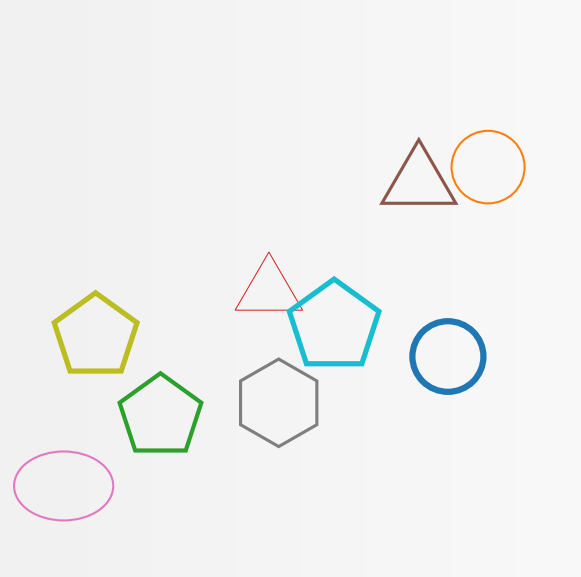[{"shape": "circle", "thickness": 3, "radius": 0.31, "center": [0.771, 0.382]}, {"shape": "circle", "thickness": 1, "radius": 0.31, "center": [0.84, 0.71]}, {"shape": "pentagon", "thickness": 2, "radius": 0.37, "center": [0.276, 0.279]}, {"shape": "triangle", "thickness": 0.5, "radius": 0.34, "center": [0.463, 0.496]}, {"shape": "triangle", "thickness": 1.5, "radius": 0.37, "center": [0.721, 0.684]}, {"shape": "oval", "thickness": 1, "radius": 0.43, "center": [0.11, 0.158]}, {"shape": "hexagon", "thickness": 1.5, "radius": 0.38, "center": [0.48, 0.302]}, {"shape": "pentagon", "thickness": 2.5, "radius": 0.37, "center": [0.165, 0.417]}, {"shape": "pentagon", "thickness": 2.5, "radius": 0.41, "center": [0.575, 0.435]}]